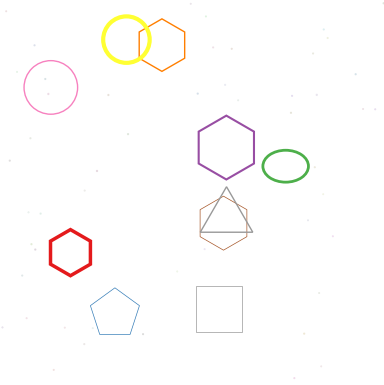[{"shape": "hexagon", "thickness": 2.5, "radius": 0.3, "center": [0.183, 0.344]}, {"shape": "pentagon", "thickness": 0.5, "radius": 0.33, "center": [0.298, 0.185]}, {"shape": "oval", "thickness": 2, "radius": 0.3, "center": [0.742, 0.568]}, {"shape": "hexagon", "thickness": 1.5, "radius": 0.41, "center": [0.588, 0.617]}, {"shape": "hexagon", "thickness": 1, "radius": 0.34, "center": [0.421, 0.883]}, {"shape": "circle", "thickness": 3, "radius": 0.3, "center": [0.328, 0.897]}, {"shape": "hexagon", "thickness": 0.5, "radius": 0.35, "center": [0.58, 0.42]}, {"shape": "circle", "thickness": 1, "radius": 0.35, "center": [0.132, 0.773]}, {"shape": "square", "thickness": 0.5, "radius": 0.3, "center": [0.568, 0.196]}, {"shape": "triangle", "thickness": 1, "radius": 0.39, "center": [0.588, 0.436]}]